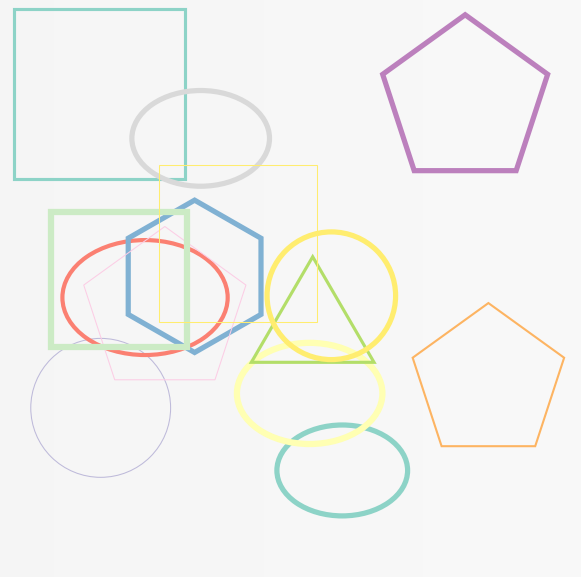[{"shape": "square", "thickness": 1.5, "radius": 0.73, "center": [0.172, 0.837]}, {"shape": "oval", "thickness": 2.5, "radius": 0.56, "center": [0.589, 0.185]}, {"shape": "oval", "thickness": 3, "radius": 0.63, "center": [0.533, 0.318]}, {"shape": "circle", "thickness": 0.5, "radius": 0.6, "center": [0.173, 0.293]}, {"shape": "oval", "thickness": 2, "radius": 0.71, "center": [0.25, 0.484]}, {"shape": "hexagon", "thickness": 2.5, "radius": 0.66, "center": [0.335, 0.521]}, {"shape": "pentagon", "thickness": 1, "radius": 0.69, "center": [0.84, 0.337]}, {"shape": "triangle", "thickness": 1.5, "radius": 0.61, "center": [0.538, 0.433]}, {"shape": "pentagon", "thickness": 0.5, "radius": 0.73, "center": [0.284, 0.46]}, {"shape": "oval", "thickness": 2.5, "radius": 0.59, "center": [0.345, 0.76]}, {"shape": "pentagon", "thickness": 2.5, "radius": 0.75, "center": [0.8, 0.824]}, {"shape": "square", "thickness": 3, "radius": 0.58, "center": [0.204, 0.515]}, {"shape": "square", "thickness": 0.5, "radius": 0.68, "center": [0.41, 0.578]}, {"shape": "circle", "thickness": 2.5, "radius": 0.55, "center": [0.57, 0.487]}]